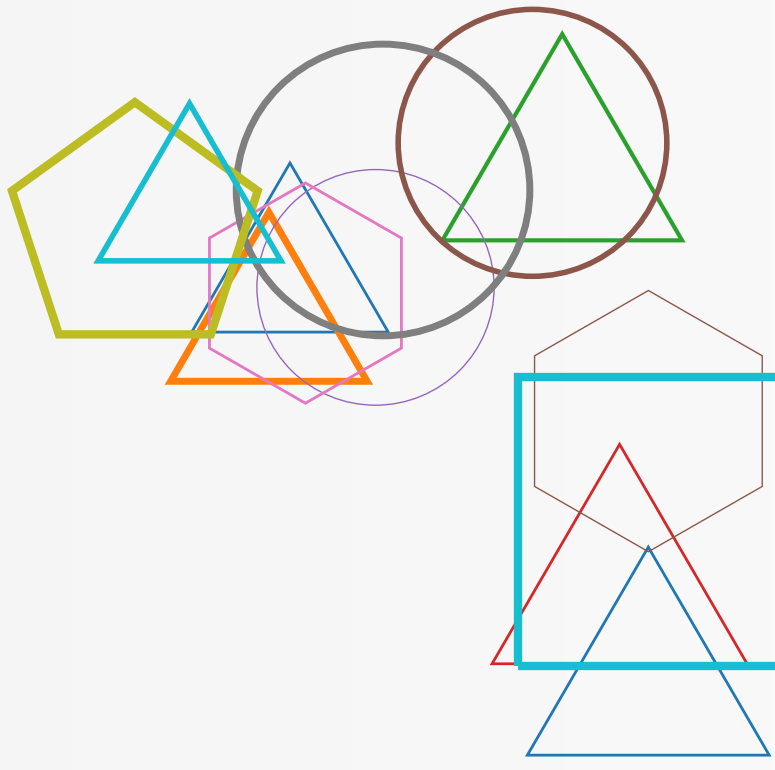[{"shape": "triangle", "thickness": 1, "radius": 0.9, "center": [0.836, 0.109]}, {"shape": "triangle", "thickness": 1, "radius": 0.73, "center": [0.374, 0.642]}, {"shape": "triangle", "thickness": 2.5, "radius": 0.73, "center": [0.347, 0.578]}, {"shape": "triangle", "thickness": 1.5, "radius": 0.89, "center": [0.725, 0.777]}, {"shape": "triangle", "thickness": 1, "radius": 0.95, "center": [0.799, 0.233]}, {"shape": "circle", "thickness": 0.5, "radius": 0.77, "center": [0.485, 0.627]}, {"shape": "circle", "thickness": 2, "radius": 0.87, "center": [0.687, 0.814]}, {"shape": "hexagon", "thickness": 0.5, "radius": 0.85, "center": [0.837, 0.453]}, {"shape": "hexagon", "thickness": 1, "radius": 0.72, "center": [0.394, 0.619]}, {"shape": "circle", "thickness": 2.5, "radius": 0.95, "center": [0.494, 0.753]}, {"shape": "pentagon", "thickness": 3, "radius": 0.83, "center": [0.174, 0.701]}, {"shape": "square", "thickness": 3, "radius": 0.94, "center": [0.857, 0.323]}, {"shape": "triangle", "thickness": 2, "radius": 0.68, "center": [0.245, 0.729]}]